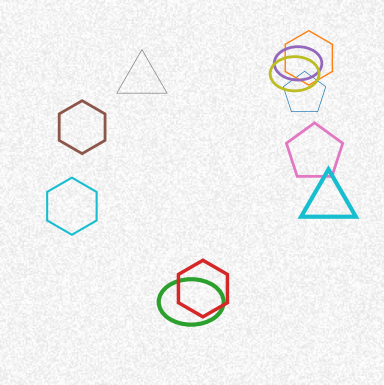[{"shape": "pentagon", "thickness": 0.5, "radius": 0.29, "center": [0.791, 0.757]}, {"shape": "hexagon", "thickness": 1, "radius": 0.35, "center": [0.802, 0.85]}, {"shape": "oval", "thickness": 3, "radius": 0.42, "center": [0.497, 0.216]}, {"shape": "hexagon", "thickness": 2.5, "radius": 0.37, "center": [0.527, 0.251]}, {"shape": "oval", "thickness": 2, "radius": 0.31, "center": [0.774, 0.835]}, {"shape": "hexagon", "thickness": 2, "radius": 0.34, "center": [0.213, 0.67]}, {"shape": "pentagon", "thickness": 2, "radius": 0.38, "center": [0.817, 0.604]}, {"shape": "triangle", "thickness": 0.5, "radius": 0.38, "center": [0.369, 0.796]}, {"shape": "oval", "thickness": 2, "radius": 0.32, "center": [0.765, 0.808]}, {"shape": "hexagon", "thickness": 1.5, "radius": 0.37, "center": [0.187, 0.464]}, {"shape": "triangle", "thickness": 3, "radius": 0.41, "center": [0.853, 0.478]}]